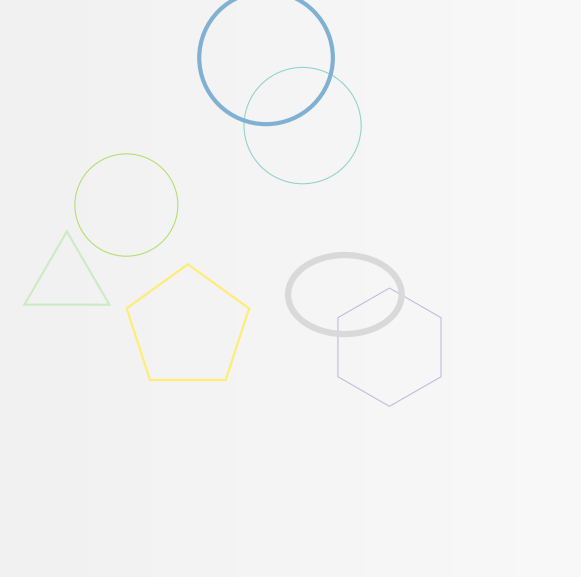[{"shape": "circle", "thickness": 0.5, "radius": 0.5, "center": [0.521, 0.782]}, {"shape": "hexagon", "thickness": 0.5, "radius": 0.51, "center": [0.67, 0.398]}, {"shape": "circle", "thickness": 2, "radius": 0.57, "center": [0.458, 0.899]}, {"shape": "circle", "thickness": 0.5, "radius": 0.44, "center": [0.217, 0.644]}, {"shape": "oval", "thickness": 3, "radius": 0.49, "center": [0.593, 0.489]}, {"shape": "triangle", "thickness": 1, "radius": 0.42, "center": [0.115, 0.514]}, {"shape": "pentagon", "thickness": 1, "radius": 0.55, "center": [0.323, 0.431]}]